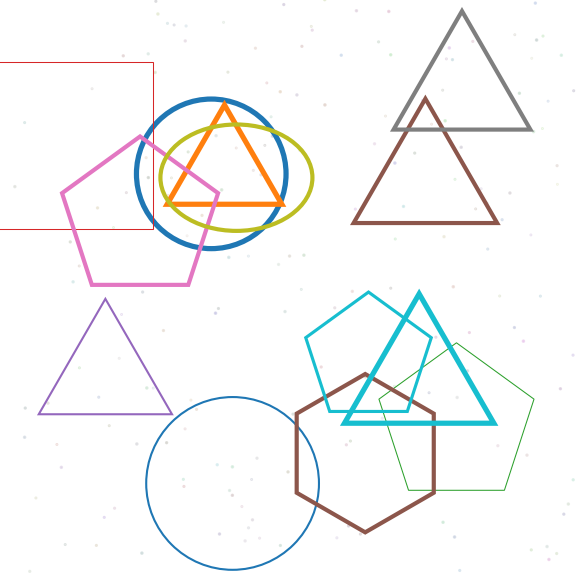[{"shape": "circle", "thickness": 1, "radius": 0.75, "center": [0.403, 0.162]}, {"shape": "circle", "thickness": 2.5, "radius": 0.65, "center": [0.366, 0.698]}, {"shape": "triangle", "thickness": 2.5, "radius": 0.57, "center": [0.389, 0.703]}, {"shape": "pentagon", "thickness": 0.5, "radius": 0.71, "center": [0.79, 0.264]}, {"shape": "square", "thickness": 0.5, "radius": 0.72, "center": [0.12, 0.747]}, {"shape": "triangle", "thickness": 1, "radius": 0.67, "center": [0.182, 0.348]}, {"shape": "hexagon", "thickness": 2, "radius": 0.69, "center": [0.632, 0.214]}, {"shape": "triangle", "thickness": 2, "radius": 0.72, "center": [0.737, 0.685]}, {"shape": "pentagon", "thickness": 2, "radius": 0.71, "center": [0.243, 0.621]}, {"shape": "triangle", "thickness": 2, "radius": 0.68, "center": [0.8, 0.843]}, {"shape": "oval", "thickness": 2, "radius": 0.66, "center": [0.409, 0.691]}, {"shape": "triangle", "thickness": 2.5, "radius": 0.75, "center": [0.726, 0.341]}, {"shape": "pentagon", "thickness": 1.5, "radius": 0.57, "center": [0.638, 0.379]}]